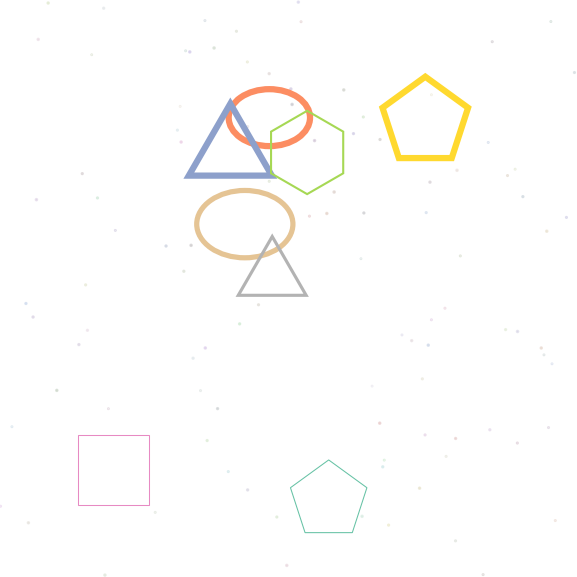[{"shape": "pentagon", "thickness": 0.5, "radius": 0.35, "center": [0.569, 0.133]}, {"shape": "oval", "thickness": 3, "radius": 0.35, "center": [0.466, 0.795]}, {"shape": "triangle", "thickness": 3, "radius": 0.41, "center": [0.399, 0.737]}, {"shape": "square", "thickness": 0.5, "radius": 0.31, "center": [0.197, 0.185]}, {"shape": "hexagon", "thickness": 1, "radius": 0.36, "center": [0.532, 0.735]}, {"shape": "pentagon", "thickness": 3, "radius": 0.39, "center": [0.736, 0.788]}, {"shape": "oval", "thickness": 2.5, "radius": 0.42, "center": [0.424, 0.611]}, {"shape": "triangle", "thickness": 1.5, "radius": 0.34, "center": [0.471, 0.522]}]